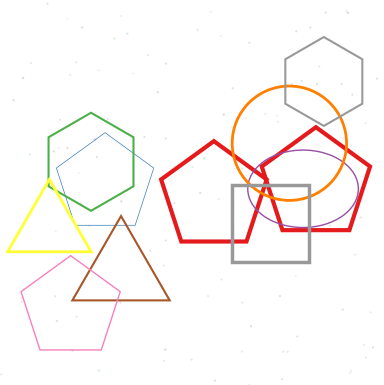[{"shape": "pentagon", "thickness": 3, "radius": 0.74, "center": [0.821, 0.522]}, {"shape": "pentagon", "thickness": 3, "radius": 0.72, "center": [0.556, 0.489]}, {"shape": "pentagon", "thickness": 0.5, "radius": 0.66, "center": [0.273, 0.522]}, {"shape": "hexagon", "thickness": 1.5, "radius": 0.64, "center": [0.236, 0.58]}, {"shape": "oval", "thickness": 1, "radius": 0.72, "center": [0.787, 0.51]}, {"shape": "circle", "thickness": 2, "radius": 0.74, "center": [0.752, 0.628]}, {"shape": "triangle", "thickness": 2, "radius": 0.63, "center": [0.128, 0.409]}, {"shape": "triangle", "thickness": 1.5, "radius": 0.73, "center": [0.314, 0.293]}, {"shape": "pentagon", "thickness": 1, "radius": 0.68, "center": [0.183, 0.201]}, {"shape": "square", "thickness": 2.5, "radius": 0.5, "center": [0.702, 0.419]}, {"shape": "hexagon", "thickness": 1.5, "radius": 0.58, "center": [0.841, 0.788]}]